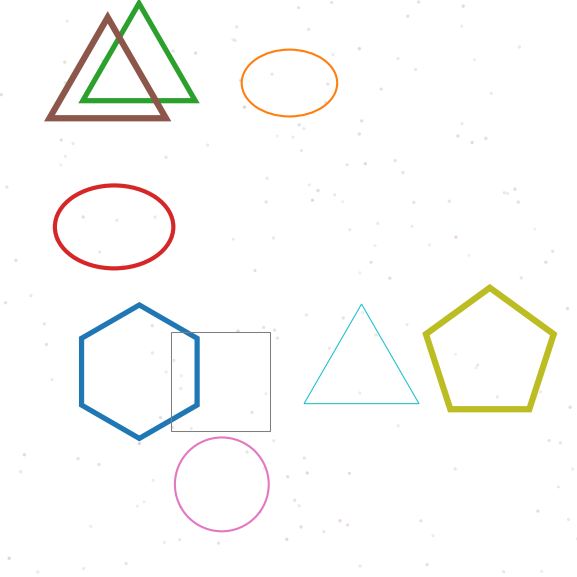[{"shape": "hexagon", "thickness": 2.5, "radius": 0.58, "center": [0.241, 0.356]}, {"shape": "oval", "thickness": 1, "radius": 0.41, "center": [0.501, 0.855]}, {"shape": "triangle", "thickness": 2.5, "radius": 0.56, "center": [0.241, 0.881]}, {"shape": "oval", "thickness": 2, "radius": 0.51, "center": [0.198, 0.606]}, {"shape": "triangle", "thickness": 3, "radius": 0.58, "center": [0.186, 0.853]}, {"shape": "circle", "thickness": 1, "radius": 0.41, "center": [0.384, 0.16]}, {"shape": "square", "thickness": 0.5, "radius": 0.43, "center": [0.382, 0.339]}, {"shape": "pentagon", "thickness": 3, "radius": 0.58, "center": [0.848, 0.385]}, {"shape": "triangle", "thickness": 0.5, "radius": 0.57, "center": [0.626, 0.358]}]